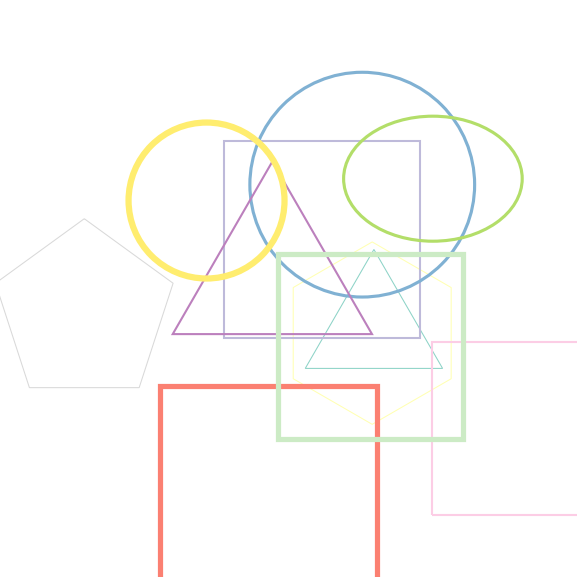[{"shape": "triangle", "thickness": 0.5, "radius": 0.69, "center": [0.647, 0.43]}, {"shape": "hexagon", "thickness": 0.5, "radius": 0.79, "center": [0.644, 0.422]}, {"shape": "square", "thickness": 1, "radius": 0.85, "center": [0.557, 0.585]}, {"shape": "square", "thickness": 2.5, "radius": 0.94, "center": [0.465, 0.142]}, {"shape": "circle", "thickness": 1.5, "radius": 0.97, "center": [0.627, 0.679]}, {"shape": "oval", "thickness": 1.5, "radius": 0.77, "center": [0.75, 0.69]}, {"shape": "square", "thickness": 1, "radius": 0.75, "center": [0.897, 0.257]}, {"shape": "pentagon", "thickness": 0.5, "radius": 0.81, "center": [0.146, 0.459]}, {"shape": "triangle", "thickness": 1, "radius": 1.0, "center": [0.472, 0.52]}, {"shape": "square", "thickness": 2.5, "radius": 0.8, "center": [0.641, 0.399]}, {"shape": "circle", "thickness": 3, "radius": 0.68, "center": [0.358, 0.652]}]